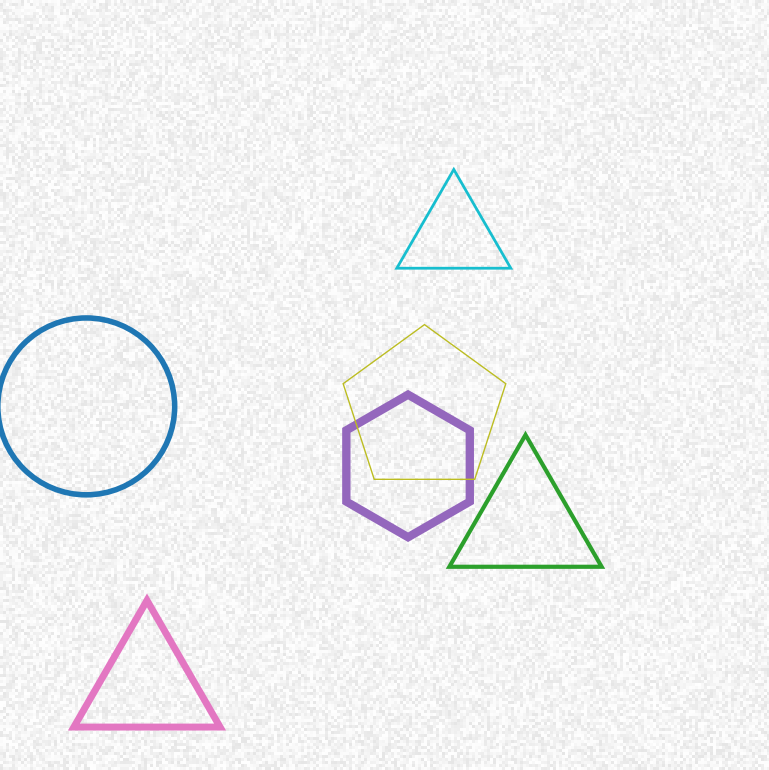[{"shape": "circle", "thickness": 2, "radius": 0.57, "center": [0.112, 0.472]}, {"shape": "triangle", "thickness": 1.5, "radius": 0.57, "center": [0.682, 0.321]}, {"shape": "hexagon", "thickness": 3, "radius": 0.46, "center": [0.53, 0.395]}, {"shape": "triangle", "thickness": 2.5, "radius": 0.55, "center": [0.191, 0.111]}, {"shape": "pentagon", "thickness": 0.5, "radius": 0.56, "center": [0.551, 0.467]}, {"shape": "triangle", "thickness": 1, "radius": 0.43, "center": [0.589, 0.694]}]